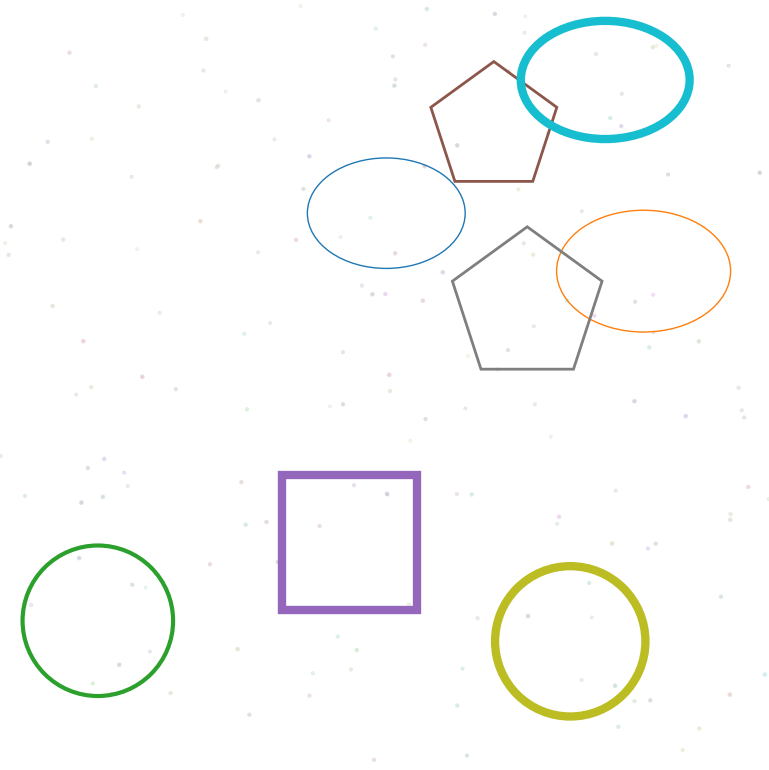[{"shape": "oval", "thickness": 0.5, "radius": 0.51, "center": [0.502, 0.723]}, {"shape": "oval", "thickness": 0.5, "radius": 0.56, "center": [0.836, 0.648]}, {"shape": "circle", "thickness": 1.5, "radius": 0.49, "center": [0.127, 0.194]}, {"shape": "square", "thickness": 3, "radius": 0.44, "center": [0.454, 0.295]}, {"shape": "pentagon", "thickness": 1, "radius": 0.43, "center": [0.641, 0.834]}, {"shape": "pentagon", "thickness": 1, "radius": 0.51, "center": [0.685, 0.603]}, {"shape": "circle", "thickness": 3, "radius": 0.49, "center": [0.741, 0.167]}, {"shape": "oval", "thickness": 3, "radius": 0.55, "center": [0.786, 0.896]}]